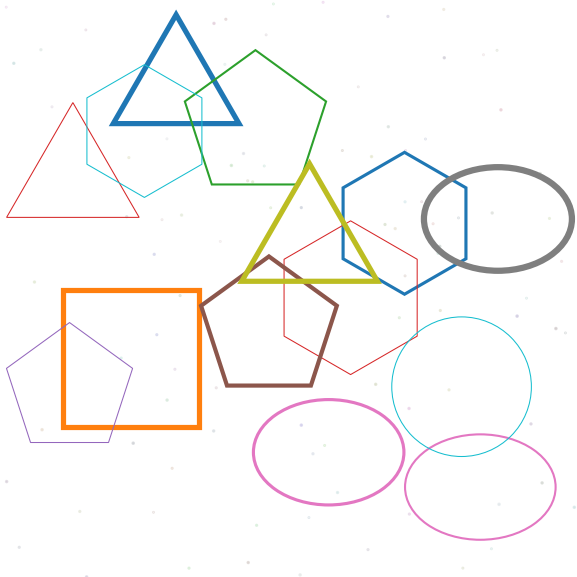[{"shape": "triangle", "thickness": 2.5, "radius": 0.63, "center": [0.305, 0.848]}, {"shape": "hexagon", "thickness": 1.5, "radius": 0.61, "center": [0.7, 0.612]}, {"shape": "square", "thickness": 2.5, "radius": 0.59, "center": [0.227, 0.379]}, {"shape": "pentagon", "thickness": 1, "radius": 0.64, "center": [0.442, 0.784]}, {"shape": "triangle", "thickness": 0.5, "radius": 0.66, "center": [0.126, 0.689]}, {"shape": "hexagon", "thickness": 0.5, "radius": 0.67, "center": [0.607, 0.484]}, {"shape": "pentagon", "thickness": 0.5, "radius": 0.57, "center": [0.12, 0.326]}, {"shape": "pentagon", "thickness": 2, "radius": 0.62, "center": [0.466, 0.431]}, {"shape": "oval", "thickness": 1, "radius": 0.65, "center": [0.832, 0.156]}, {"shape": "oval", "thickness": 1.5, "radius": 0.65, "center": [0.569, 0.216]}, {"shape": "oval", "thickness": 3, "radius": 0.64, "center": [0.862, 0.62]}, {"shape": "triangle", "thickness": 2.5, "radius": 0.68, "center": [0.536, 0.58]}, {"shape": "circle", "thickness": 0.5, "radius": 0.6, "center": [0.799, 0.33]}, {"shape": "hexagon", "thickness": 0.5, "radius": 0.57, "center": [0.25, 0.772]}]